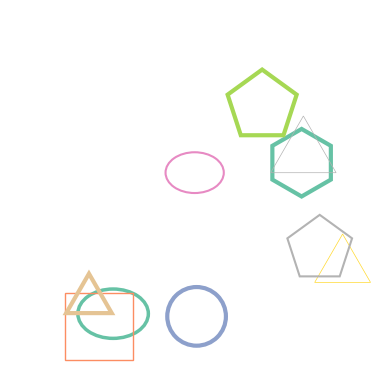[{"shape": "hexagon", "thickness": 3, "radius": 0.44, "center": [0.783, 0.577]}, {"shape": "oval", "thickness": 2.5, "radius": 0.46, "center": [0.294, 0.185]}, {"shape": "square", "thickness": 1, "radius": 0.44, "center": [0.256, 0.152]}, {"shape": "circle", "thickness": 3, "radius": 0.38, "center": [0.511, 0.178]}, {"shape": "oval", "thickness": 1.5, "radius": 0.38, "center": [0.506, 0.552]}, {"shape": "pentagon", "thickness": 3, "radius": 0.47, "center": [0.681, 0.725]}, {"shape": "triangle", "thickness": 0.5, "radius": 0.42, "center": [0.89, 0.308]}, {"shape": "triangle", "thickness": 3, "radius": 0.34, "center": [0.231, 0.221]}, {"shape": "triangle", "thickness": 0.5, "radius": 0.49, "center": [0.788, 0.6]}, {"shape": "pentagon", "thickness": 1.5, "radius": 0.44, "center": [0.83, 0.354]}]